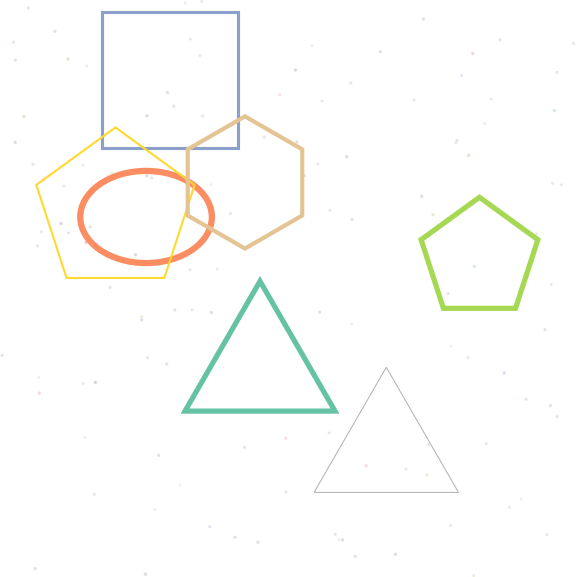[{"shape": "triangle", "thickness": 2.5, "radius": 0.75, "center": [0.45, 0.362]}, {"shape": "oval", "thickness": 3, "radius": 0.57, "center": [0.253, 0.623]}, {"shape": "square", "thickness": 1.5, "radius": 0.59, "center": [0.294, 0.86]}, {"shape": "pentagon", "thickness": 2.5, "radius": 0.53, "center": [0.83, 0.551]}, {"shape": "pentagon", "thickness": 1, "radius": 0.72, "center": [0.2, 0.634]}, {"shape": "hexagon", "thickness": 2, "radius": 0.57, "center": [0.424, 0.683]}, {"shape": "triangle", "thickness": 0.5, "radius": 0.72, "center": [0.669, 0.219]}]